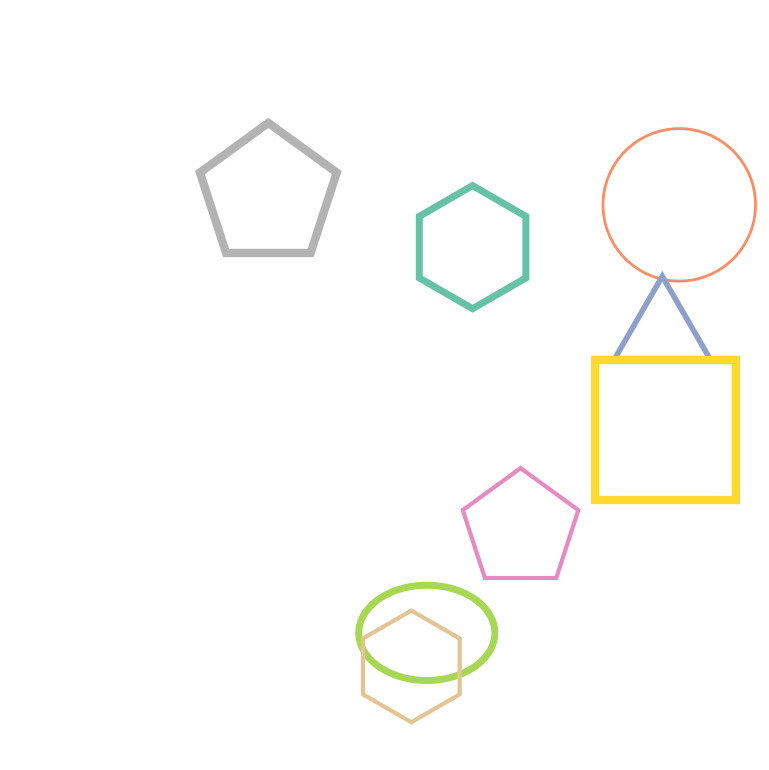[{"shape": "hexagon", "thickness": 2.5, "radius": 0.4, "center": [0.614, 0.679]}, {"shape": "circle", "thickness": 1, "radius": 0.5, "center": [0.882, 0.734]}, {"shape": "triangle", "thickness": 2, "radius": 0.36, "center": [0.86, 0.57]}, {"shape": "pentagon", "thickness": 1.5, "radius": 0.39, "center": [0.676, 0.313]}, {"shape": "oval", "thickness": 2.5, "radius": 0.44, "center": [0.554, 0.178]}, {"shape": "square", "thickness": 3, "radius": 0.46, "center": [0.864, 0.442]}, {"shape": "hexagon", "thickness": 1.5, "radius": 0.36, "center": [0.534, 0.135]}, {"shape": "pentagon", "thickness": 3, "radius": 0.47, "center": [0.348, 0.747]}]